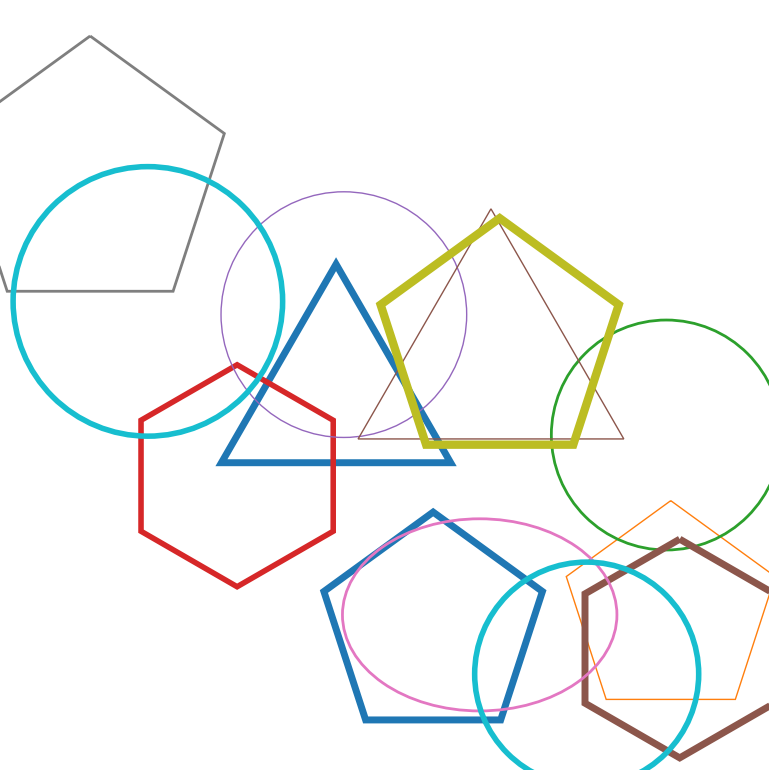[{"shape": "triangle", "thickness": 2.5, "radius": 0.86, "center": [0.436, 0.485]}, {"shape": "pentagon", "thickness": 2.5, "radius": 0.75, "center": [0.563, 0.186]}, {"shape": "pentagon", "thickness": 0.5, "radius": 0.71, "center": [0.871, 0.207]}, {"shape": "circle", "thickness": 1, "radius": 0.75, "center": [0.865, 0.435]}, {"shape": "hexagon", "thickness": 2, "radius": 0.72, "center": [0.308, 0.382]}, {"shape": "circle", "thickness": 0.5, "radius": 0.8, "center": [0.447, 0.591]}, {"shape": "triangle", "thickness": 0.5, "radius": 1.0, "center": [0.638, 0.53]}, {"shape": "hexagon", "thickness": 2.5, "radius": 0.71, "center": [0.883, 0.158]}, {"shape": "oval", "thickness": 1, "radius": 0.89, "center": [0.623, 0.201]}, {"shape": "pentagon", "thickness": 1, "radius": 0.92, "center": [0.117, 0.77]}, {"shape": "pentagon", "thickness": 3, "radius": 0.81, "center": [0.649, 0.554]}, {"shape": "circle", "thickness": 2, "radius": 0.73, "center": [0.762, 0.125]}, {"shape": "circle", "thickness": 2, "radius": 0.88, "center": [0.192, 0.609]}]